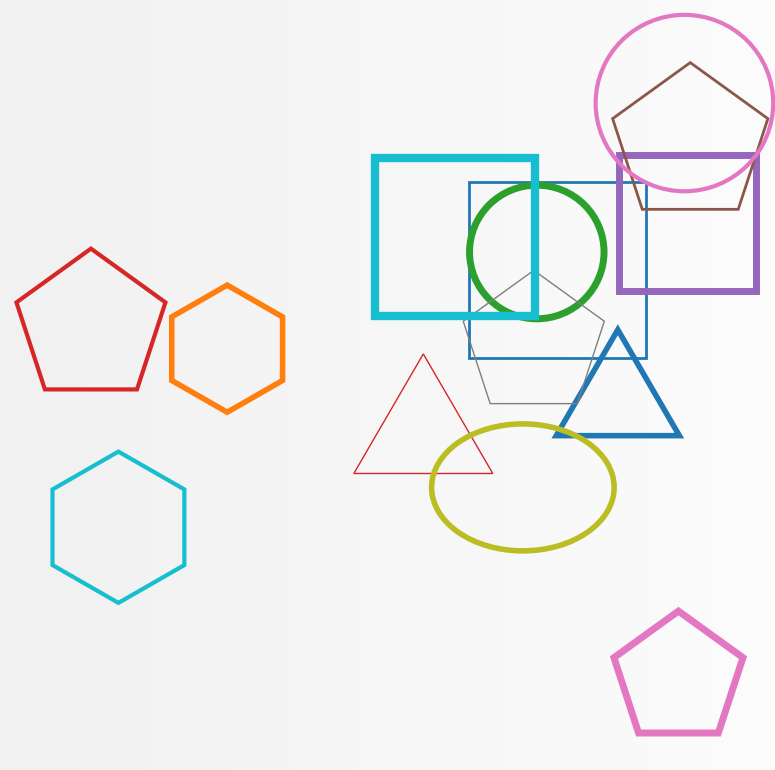[{"shape": "square", "thickness": 1, "radius": 0.57, "center": [0.719, 0.649]}, {"shape": "triangle", "thickness": 2, "radius": 0.46, "center": [0.797, 0.48]}, {"shape": "hexagon", "thickness": 2, "radius": 0.41, "center": [0.293, 0.547]}, {"shape": "circle", "thickness": 2.5, "radius": 0.43, "center": [0.693, 0.673]}, {"shape": "triangle", "thickness": 0.5, "radius": 0.52, "center": [0.546, 0.437]}, {"shape": "pentagon", "thickness": 1.5, "radius": 0.51, "center": [0.117, 0.576]}, {"shape": "square", "thickness": 2.5, "radius": 0.44, "center": [0.887, 0.71]}, {"shape": "pentagon", "thickness": 1, "radius": 0.53, "center": [0.891, 0.813]}, {"shape": "pentagon", "thickness": 2.5, "radius": 0.44, "center": [0.875, 0.119]}, {"shape": "circle", "thickness": 1.5, "radius": 0.57, "center": [0.883, 0.866]}, {"shape": "pentagon", "thickness": 0.5, "radius": 0.48, "center": [0.689, 0.553]}, {"shape": "oval", "thickness": 2, "radius": 0.59, "center": [0.675, 0.367]}, {"shape": "hexagon", "thickness": 1.5, "radius": 0.49, "center": [0.153, 0.315]}, {"shape": "square", "thickness": 3, "radius": 0.52, "center": [0.587, 0.692]}]